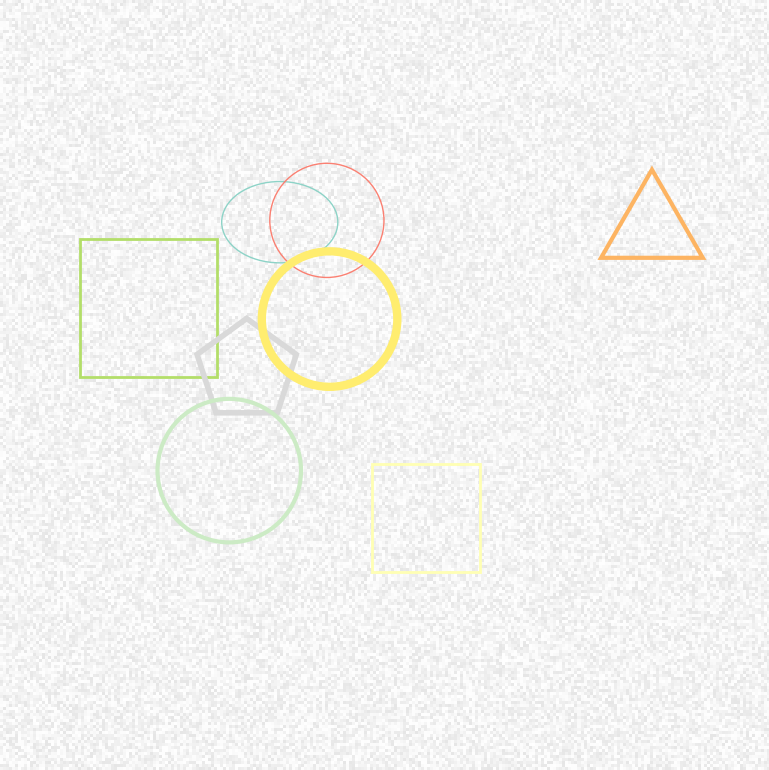[{"shape": "oval", "thickness": 0.5, "radius": 0.38, "center": [0.363, 0.711]}, {"shape": "square", "thickness": 1, "radius": 0.35, "center": [0.553, 0.327]}, {"shape": "circle", "thickness": 0.5, "radius": 0.37, "center": [0.425, 0.714]}, {"shape": "triangle", "thickness": 1.5, "radius": 0.38, "center": [0.847, 0.703]}, {"shape": "square", "thickness": 1, "radius": 0.45, "center": [0.193, 0.6]}, {"shape": "pentagon", "thickness": 2, "radius": 0.34, "center": [0.32, 0.519]}, {"shape": "circle", "thickness": 1.5, "radius": 0.47, "center": [0.298, 0.389]}, {"shape": "circle", "thickness": 3, "radius": 0.44, "center": [0.428, 0.586]}]